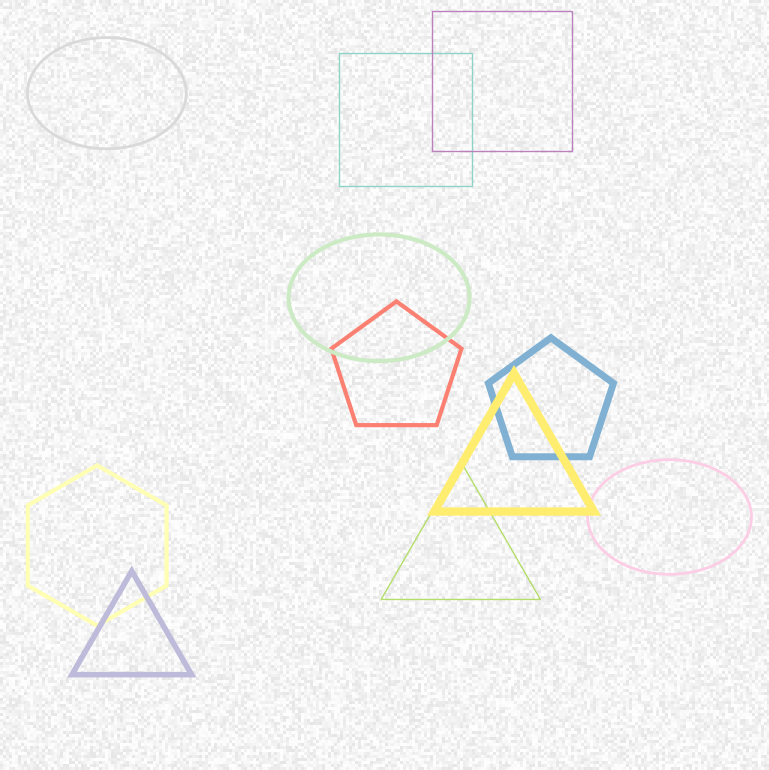[{"shape": "square", "thickness": 0.5, "radius": 0.43, "center": [0.526, 0.845]}, {"shape": "hexagon", "thickness": 1.5, "radius": 0.52, "center": [0.126, 0.292]}, {"shape": "triangle", "thickness": 2, "radius": 0.45, "center": [0.171, 0.169]}, {"shape": "pentagon", "thickness": 1.5, "radius": 0.44, "center": [0.515, 0.52]}, {"shape": "pentagon", "thickness": 2.5, "radius": 0.43, "center": [0.715, 0.476]}, {"shape": "triangle", "thickness": 0.5, "radius": 0.6, "center": [0.598, 0.281]}, {"shape": "oval", "thickness": 1, "radius": 0.53, "center": [0.87, 0.329]}, {"shape": "oval", "thickness": 1, "radius": 0.52, "center": [0.139, 0.879]}, {"shape": "square", "thickness": 0.5, "radius": 0.45, "center": [0.652, 0.895]}, {"shape": "oval", "thickness": 1.5, "radius": 0.59, "center": [0.492, 0.613]}, {"shape": "triangle", "thickness": 3, "radius": 0.6, "center": [0.668, 0.395]}]